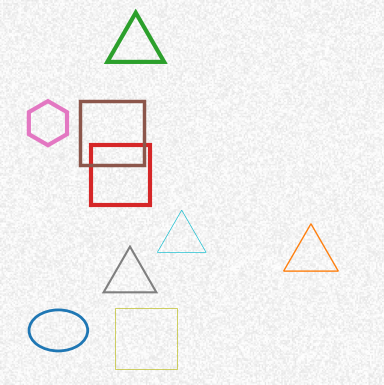[{"shape": "oval", "thickness": 2, "radius": 0.38, "center": [0.152, 0.142]}, {"shape": "triangle", "thickness": 1, "radius": 0.41, "center": [0.808, 0.337]}, {"shape": "triangle", "thickness": 3, "radius": 0.43, "center": [0.353, 0.882]}, {"shape": "square", "thickness": 3, "radius": 0.38, "center": [0.313, 0.545]}, {"shape": "square", "thickness": 2.5, "radius": 0.41, "center": [0.292, 0.655]}, {"shape": "hexagon", "thickness": 3, "radius": 0.29, "center": [0.125, 0.68]}, {"shape": "triangle", "thickness": 1.5, "radius": 0.4, "center": [0.338, 0.28]}, {"shape": "square", "thickness": 0.5, "radius": 0.4, "center": [0.379, 0.12]}, {"shape": "triangle", "thickness": 0.5, "radius": 0.37, "center": [0.472, 0.381]}]